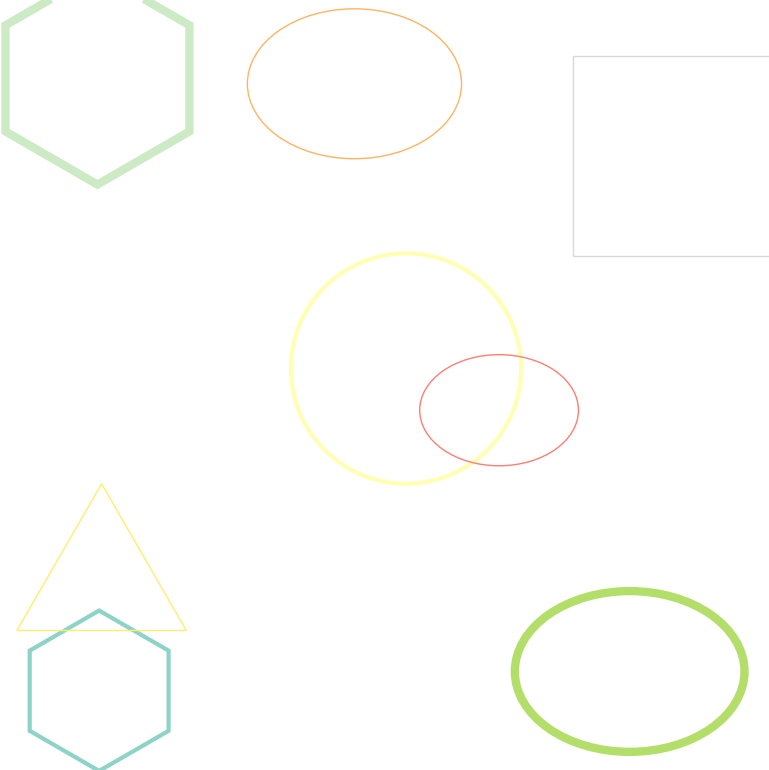[{"shape": "hexagon", "thickness": 1.5, "radius": 0.52, "center": [0.129, 0.103]}, {"shape": "circle", "thickness": 1.5, "radius": 0.75, "center": [0.527, 0.521]}, {"shape": "oval", "thickness": 0.5, "radius": 0.52, "center": [0.648, 0.467]}, {"shape": "oval", "thickness": 0.5, "radius": 0.7, "center": [0.46, 0.891]}, {"shape": "oval", "thickness": 3, "radius": 0.75, "center": [0.818, 0.128]}, {"shape": "square", "thickness": 0.5, "radius": 0.65, "center": [0.874, 0.798]}, {"shape": "hexagon", "thickness": 3, "radius": 0.69, "center": [0.127, 0.898]}, {"shape": "triangle", "thickness": 0.5, "radius": 0.64, "center": [0.132, 0.245]}]